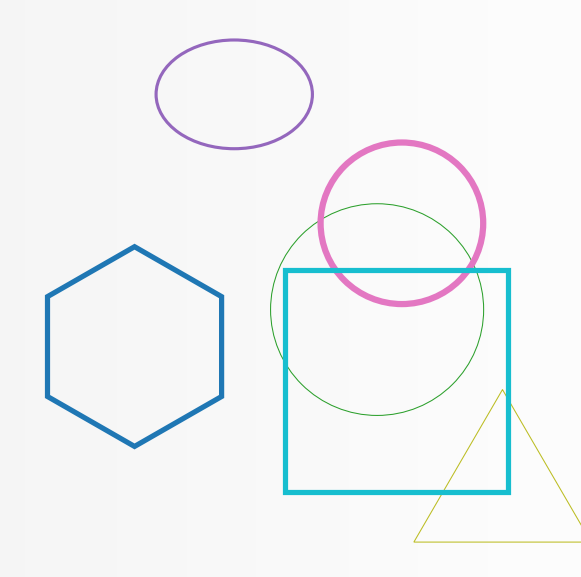[{"shape": "hexagon", "thickness": 2.5, "radius": 0.86, "center": [0.231, 0.399]}, {"shape": "circle", "thickness": 0.5, "radius": 0.92, "center": [0.649, 0.463]}, {"shape": "oval", "thickness": 1.5, "radius": 0.67, "center": [0.403, 0.836]}, {"shape": "circle", "thickness": 3, "radius": 0.7, "center": [0.691, 0.612]}, {"shape": "triangle", "thickness": 0.5, "radius": 0.88, "center": [0.864, 0.148]}, {"shape": "square", "thickness": 2.5, "radius": 0.96, "center": [0.682, 0.34]}]